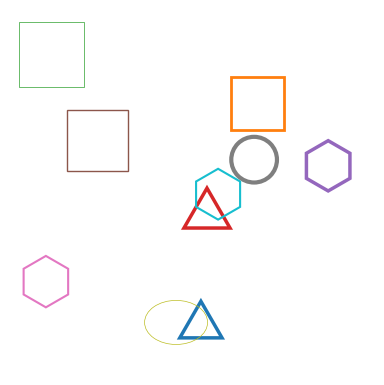[{"shape": "triangle", "thickness": 2.5, "radius": 0.32, "center": [0.522, 0.154]}, {"shape": "square", "thickness": 2, "radius": 0.34, "center": [0.669, 0.731]}, {"shape": "square", "thickness": 0.5, "radius": 0.42, "center": [0.134, 0.859]}, {"shape": "triangle", "thickness": 2.5, "radius": 0.35, "center": [0.538, 0.442]}, {"shape": "hexagon", "thickness": 2.5, "radius": 0.33, "center": [0.852, 0.569]}, {"shape": "square", "thickness": 1, "radius": 0.39, "center": [0.253, 0.635]}, {"shape": "hexagon", "thickness": 1.5, "radius": 0.33, "center": [0.119, 0.269]}, {"shape": "circle", "thickness": 3, "radius": 0.3, "center": [0.66, 0.585]}, {"shape": "oval", "thickness": 0.5, "radius": 0.41, "center": [0.457, 0.162]}, {"shape": "hexagon", "thickness": 1.5, "radius": 0.33, "center": [0.566, 0.496]}]